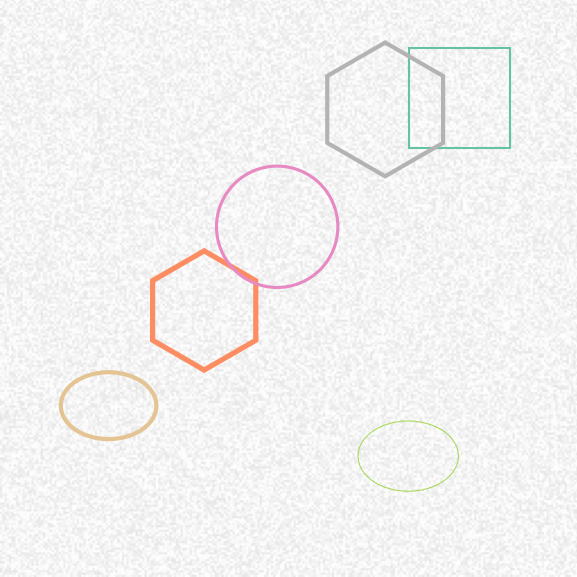[{"shape": "square", "thickness": 1, "radius": 0.44, "center": [0.796, 0.829]}, {"shape": "hexagon", "thickness": 2.5, "radius": 0.52, "center": [0.354, 0.462]}, {"shape": "circle", "thickness": 1.5, "radius": 0.53, "center": [0.48, 0.606]}, {"shape": "oval", "thickness": 0.5, "radius": 0.43, "center": [0.707, 0.209]}, {"shape": "oval", "thickness": 2, "radius": 0.41, "center": [0.188, 0.297]}, {"shape": "hexagon", "thickness": 2, "radius": 0.58, "center": [0.667, 0.81]}]